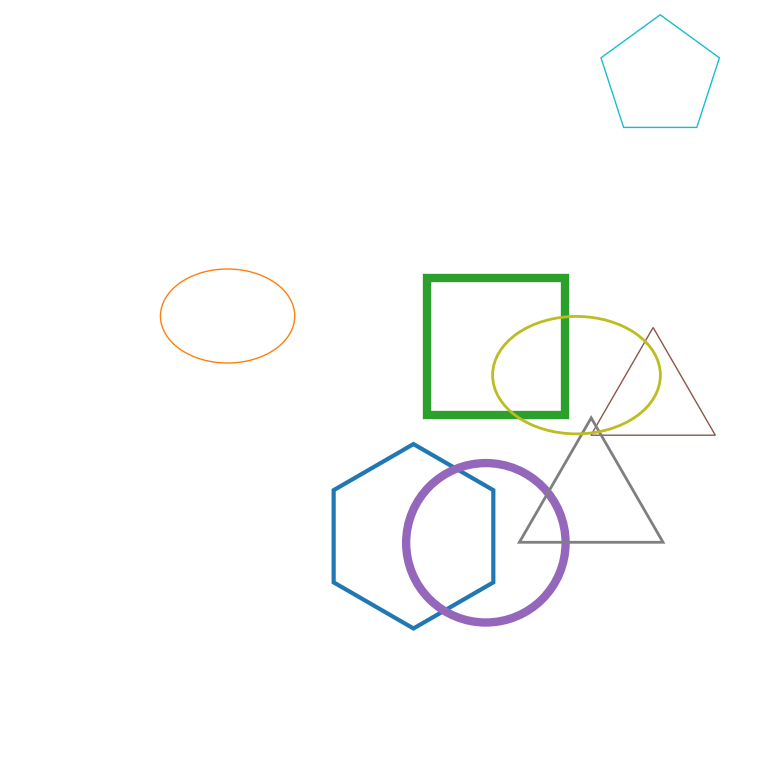[{"shape": "hexagon", "thickness": 1.5, "radius": 0.6, "center": [0.537, 0.304]}, {"shape": "oval", "thickness": 0.5, "radius": 0.44, "center": [0.296, 0.59]}, {"shape": "square", "thickness": 3, "radius": 0.45, "center": [0.644, 0.55]}, {"shape": "circle", "thickness": 3, "radius": 0.52, "center": [0.631, 0.295]}, {"shape": "triangle", "thickness": 0.5, "radius": 0.47, "center": [0.848, 0.481]}, {"shape": "triangle", "thickness": 1, "radius": 0.54, "center": [0.768, 0.35]}, {"shape": "oval", "thickness": 1, "radius": 0.54, "center": [0.749, 0.513]}, {"shape": "pentagon", "thickness": 0.5, "radius": 0.4, "center": [0.857, 0.9]}]